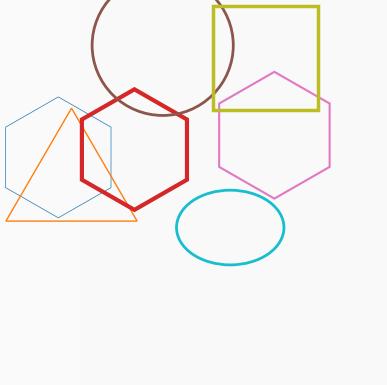[{"shape": "hexagon", "thickness": 0.5, "radius": 0.79, "center": [0.15, 0.591]}, {"shape": "triangle", "thickness": 1, "radius": 0.98, "center": [0.185, 0.523]}, {"shape": "hexagon", "thickness": 3, "radius": 0.78, "center": [0.347, 0.611]}, {"shape": "circle", "thickness": 2, "radius": 0.91, "center": [0.42, 0.882]}, {"shape": "hexagon", "thickness": 1.5, "radius": 0.82, "center": [0.708, 0.649]}, {"shape": "square", "thickness": 2.5, "radius": 0.68, "center": [0.686, 0.85]}, {"shape": "oval", "thickness": 2, "radius": 0.69, "center": [0.594, 0.409]}]